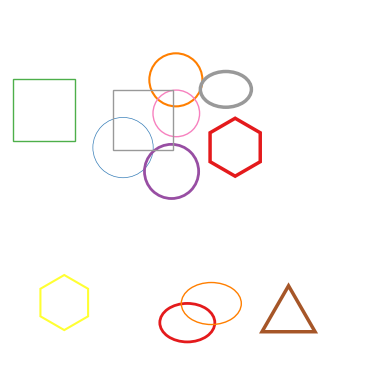[{"shape": "oval", "thickness": 2, "radius": 0.36, "center": [0.487, 0.162]}, {"shape": "hexagon", "thickness": 2.5, "radius": 0.38, "center": [0.611, 0.618]}, {"shape": "circle", "thickness": 0.5, "radius": 0.39, "center": [0.32, 0.617]}, {"shape": "square", "thickness": 1, "radius": 0.4, "center": [0.114, 0.714]}, {"shape": "circle", "thickness": 2, "radius": 0.35, "center": [0.446, 0.555]}, {"shape": "circle", "thickness": 1.5, "radius": 0.34, "center": [0.457, 0.793]}, {"shape": "oval", "thickness": 1, "radius": 0.39, "center": [0.549, 0.212]}, {"shape": "hexagon", "thickness": 1.5, "radius": 0.36, "center": [0.167, 0.214]}, {"shape": "triangle", "thickness": 2.5, "radius": 0.4, "center": [0.749, 0.178]}, {"shape": "circle", "thickness": 1, "radius": 0.3, "center": [0.458, 0.705]}, {"shape": "oval", "thickness": 2.5, "radius": 0.33, "center": [0.587, 0.768]}, {"shape": "square", "thickness": 1, "radius": 0.39, "center": [0.371, 0.689]}]